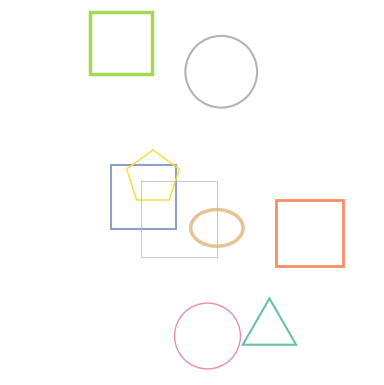[{"shape": "triangle", "thickness": 1.5, "radius": 0.4, "center": [0.7, 0.145]}, {"shape": "square", "thickness": 2, "radius": 0.43, "center": [0.804, 0.394]}, {"shape": "square", "thickness": 1.5, "radius": 0.42, "center": [0.372, 0.489]}, {"shape": "circle", "thickness": 1, "radius": 0.43, "center": [0.539, 0.127]}, {"shape": "square", "thickness": 2.5, "radius": 0.4, "center": [0.314, 0.888]}, {"shape": "pentagon", "thickness": 1, "radius": 0.36, "center": [0.397, 0.539]}, {"shape": "oval", "thickness": 2.5, "radius": 0.34, "center": [0.563, 0.408]}, {"shape": "circle", "thickness": 1.5, "radius": 0.47, "center": [0.575, 0.814]}, {"shape": "square", "thickness": 0.5, "radius": 0.5, "center": [0.465, 0.432]}]